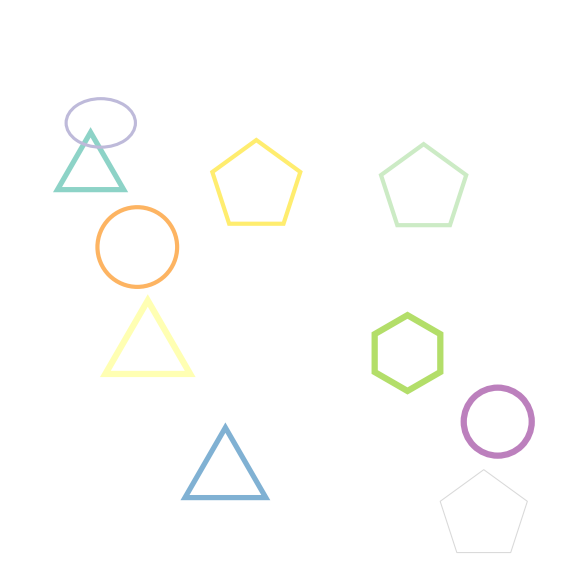[{"shape": "triangle", "thickness": 2.5, "radius": 0.33, "center": [0.157, 0.704]}, {"shape": "triangle", "thickness": 3, "radius": 0.42, "center": [0.256, 0.394]}, {"shape": "oval", "thickness": 1.5, "radius": 0.3, "center": [0.175, 0.786]}, {"shape": "triangle", "thickness": 2.5, "radius": 0.4, "center": [0.39, 0.178]}, {"shape": "circle", "thickness": 2, "radius": 0.35, "center": [0.238, 0.571]}, {"shape": "hexagon", "thickness": 3, "radius": 0.33, "center": [0.706, 0.388]}, {"shape": "pentagon", "thickness": 0.5, "radius": 0.4, "center": [0.838, 0.107]}, {"shape": "circle", "thickness": 3, "radius": 0.29, "center": [0.862, 0.269]}, {"shape": "pentagon", "thickness": 2, "radius": 0.39, "center": [0.734, 0.672]}, {"shape": "pentagon", "thickness": 2, "radius": 0.4, "center": [0.444, 0.677]}]